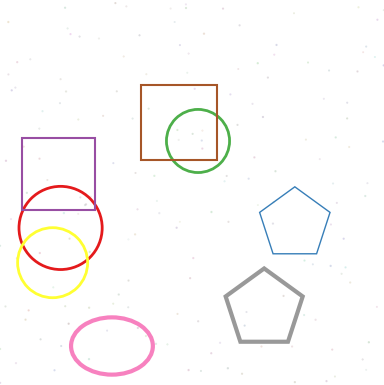[{"shape": "circle", "thickness": 2, "radius": 0.54, "center": [0.157, 0.408]}, {"shape": "pentagon", "thickness": 1, "radius": 0.48, "center": [0.766, 0.419]}, {"shape": "circle", "thickness": 2, "radius": 0.41, "center": [0.514, 0.634]}, {"shape": "square", "thickness": 1.5, "radius": 0.47, "center": [0.152, 0.548]}, {"shape": "circle", "thickness": 2, "radius": 0.45, "center": [0.137, 0.318]}, {"shape": "square", "thickness": 1.5, "radius": 0.49, "center": [0.465, 0.682]}, {"shape": "oval", "thickness": 3, "radius": 0.53, "center": [0.291, 0.101]}, {"shape": "pentagon", "thickness": 3, "radius": 0.53, "center": [0.686, 0.197]}]